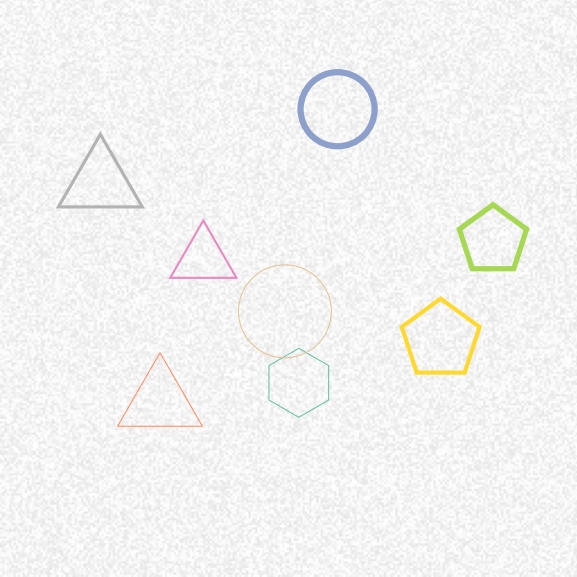[{"shape": "hexagon", "thickness": 0.5, "radius": 0.3, "center": [0.517, 0.336]}, {"shape": "triangle", "thickness": 0.5, "radius": 0.42, "center": [0.277, 0.303]}, {"shape": "circle", "thickness": 3, "radius": 0.32, "center": [0.585, 0.81]}, {"shape": "triangle", "thickness": 1, "radius": 0.33, "center": [0.352, 0.551]}, {"shape": "pentagon", "thickness": 2.5, "radius": 0.31, "center": [0.854, 0.583]}, {"shape": "pentagon", "thickness": 2, "radius": 0.35, "center": [0.763, 0.411]}, {"shape": "circle", "thickness": 0.5, "radius": 0.4, "center": [0.493, 0.46]}, {"shape": "triangle", "thickness": 1.5, "radius": 0.42, "center": [0.174, 0.683]}]